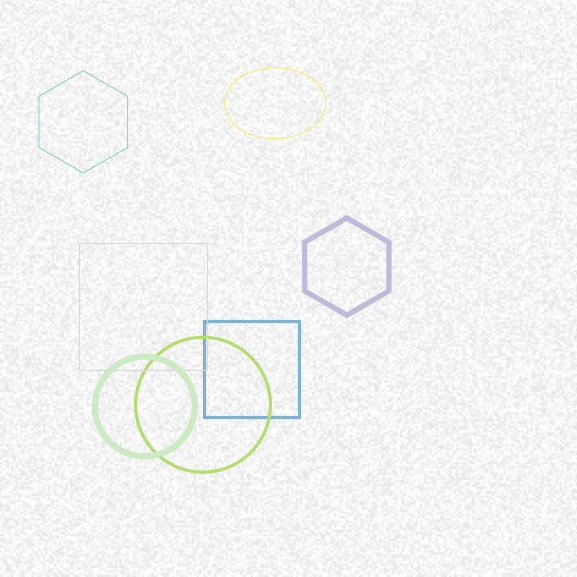[{"shape": "hexagon", "thickness": 0.5, "radius": 0.44, "center": [0.144, 0.788]}, {"shape": "hexagon", "thickness": 2.5, "radius": 0.42, "center": [0.601, 0.538]}, {"shape": "square", "thickness": 1.5, "radius": 0.41, "center": [0.436, 0.36]}, {"shape": "circle", "thickness": 1.5, "radius": 0.58, "center": [0.352, 0.298]}, {"shape": "square", "thickness": 0.5, "radius": 0.55, "center": [0.248, 0.469]}, {"shape": "circle", "thickness": 3, "radius": 0.43, "center": [0.251, 0.295]}, {"shape": "oval", "thickness": 0.5, "radius": 0.44, "center": [0.476, 0.82]}]